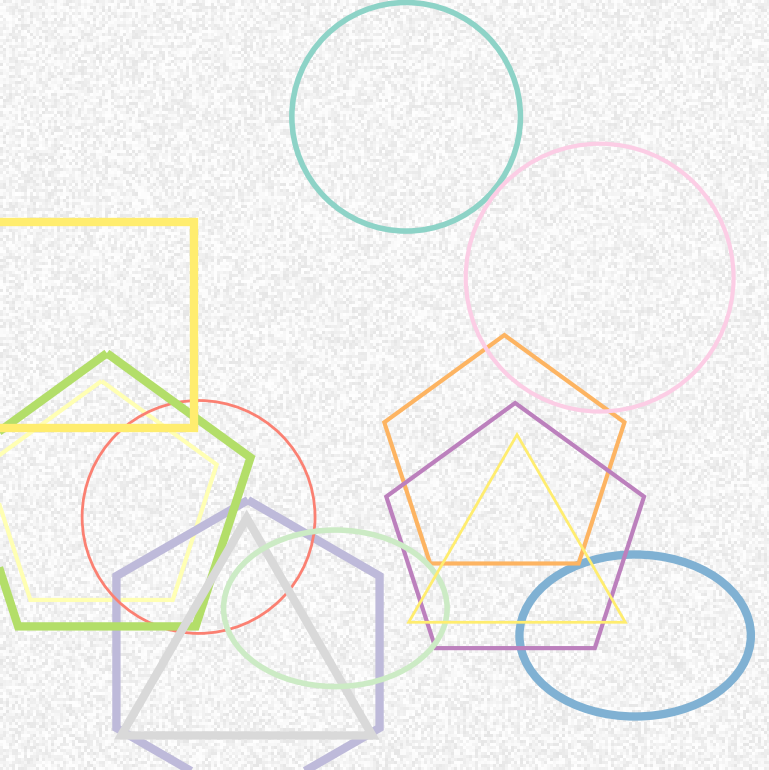[{"shape": "circle", "thickness": 2, "radius": 0.74, "center": [0.527, 0.848]}, {"shape": "pentagon", "thickness": 1.5, "radius": 0.79, "center": [0.132, 0.348]}, {"shape": "hexagon", "thickness": 3, "radius": 0.99, "center": [0.322, 0.153]}, {"shape": "circle", "thickness": 1, "radius": 0.76, "center": [0.258, 0.329]}, {"shape": "oval", "thickness": 3, "radius": 0.75, "center": [0.825, 0.175]}, {"shape": "pentagon", "thickness": 1.5, "radius": 0.82, "center": [0.655, 0.401]}, {"shape": "pentagon", "thickness": 3, "radius": 0.98, "center": [0.139, 0.345]}, {"shape": "circle", "thickness": 1.5, "radius": 0.87, "center": [0.779, 0.639]}, {"shape": "triangle", "thickness": 3, "radius": 0.94, "center": [0.32, 0.139]}, {"shape": "pentagon", "thickness": 1.5, "radius": 0.88, "center": [0.669, 0.301]}, {"shape": "oval", "thickness": 2, "radius": 0.73, "center": [0.436, 0.21]}, {"shape": "triangle", "thickness": 1, "radius": 0.81, "center": [0.671, 0.273]}, {"shape": "square", "thickness": 3, "radius": 0.67, "center": [0.118, 0.578]}]